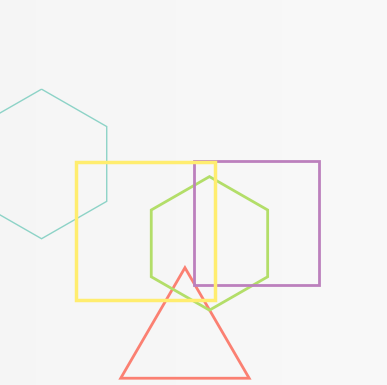[{"shape": "hexagon", "thickness": 1, "radius": 0.97, "center": [0.107, 0.574]}, {"shape": "triangle", "thickness": 2, "radius": 0.96, "center": [0.477, 0.113]}, {"shape": "hexagon", "thickness": 2, "radius": 0.87, "center": [0.541, 0.368]}, {"shape": "square", "thickness": 2, "radius": 0.8, "center": [0.662, 0.421]}, {"shape": "square", "thickness": 2.5, "radius": 0.9, "center": [0.376, 0.401]}]